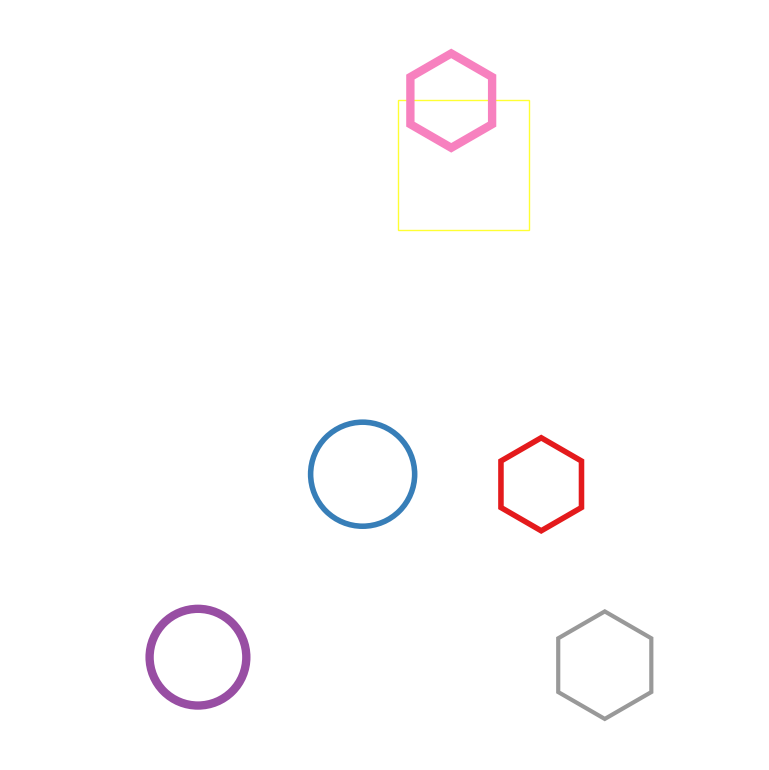[{"shape": "hexagon", "thickness": 2, "radius": 0.3, "center": [0.703, 0.371]}, {"shape": "circle", "thickness": 2, "radius": 0.34, "center": [0.471, 0.384]}, {"shape": "circle", "thickness": 3, "radius": 0.31, "center": [0.257, 0.147]}, {"shape": "square", "thickness": 0.5, "radius": 0.42, "center": [0.602, 0.786]}, {"shape": "hexagon", "thickness": 3, "radius": 0.31, "center": [0.586, 0.869]}, {"shape": "hexagon", "thickness": 1.5, "radius": 0.35, "center": [0.785, 0.136]}]